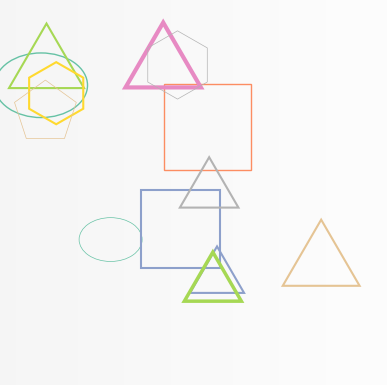[{"shape": "oval", "thickness": 0.5, "radius": 0.41, "center": [0.285, 0.378]}, {"shape": "oval", "thickness": 1, "radius": 0.6, "center": [0.106, 0.779]}, {"shape": "square", "thickness": 1, "radius": 0.56, "center": [0.535, 0.67]}, {"shape": "square", "thickness": 1.5, "radius": 0.51, "center": [0.465, 0.405]}, {"shape": "triangle", "thickness": 1.5, "radius": 0.4, "center": [0.56, 0.279]}, {"shape": "triangle", "thickness": 3, "radius": 0.56, "center": [0.421, 0.829]}, {"shape": "triangle", "thickness": 2.5, "radius": 0.42, "center": [0.549, 0.26]}, {"shape": "triangle", "thickness": 1.5, "radius": 0.56, "center": [0.12, 0.827]}, {"shape": "hexagon", "thickness": 1.5, "radius": 0.4, "center": [0.145, 0.758]}, {"shape": "pentagon", "thickness": 0.5, "radius": 0.42, "center": [0.117, 0.708]}, {"shape": "triangle", "thickness": 1.5, "radius": 0.57, "center": [0.829, 0.315]}, {"shape": "hexagon", "thickness": 0.5, "radius": 0.44, "center": [0.458, 0.831]}, {"shape": "triangle", "thickness": 1.5, "radius": 0.44, "center": [0.54, 0.504]}]